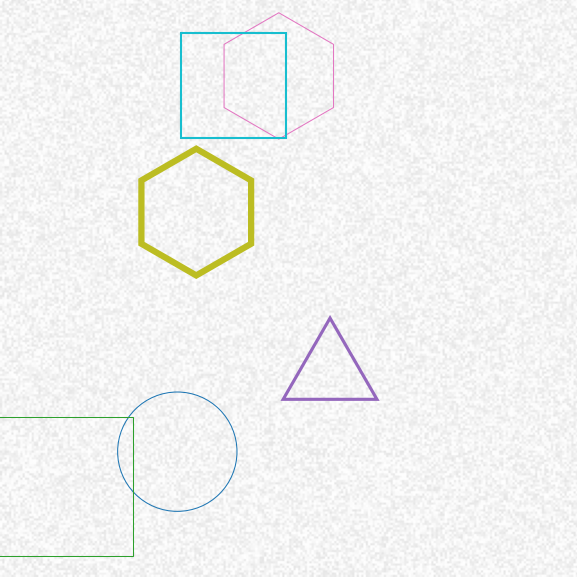[{"shape": "circle", "thickness": 0.5, "radius": 0.52, "center": [0.307, 0.217]}, {"shape": "square", "thickness": 0.5, "radius": 0.6, "center": [0.11, 0.157]}, {"shape": "triangle", "thickness": 1.5, "radius": 0.47, "center": [0.572, 0.355]}, {"shape": "hexagon", "thickness": 0.5, "radius": 0.55, "center": [0.483, 0.868]}, {"shape": "hexagon", "thickness": 3, "radius": 0.55, "center": [0.34, 0.632]}, {"shape": "square", "thickness": 1, "radius": 0.45, "center": [0.404, 0.851]}]